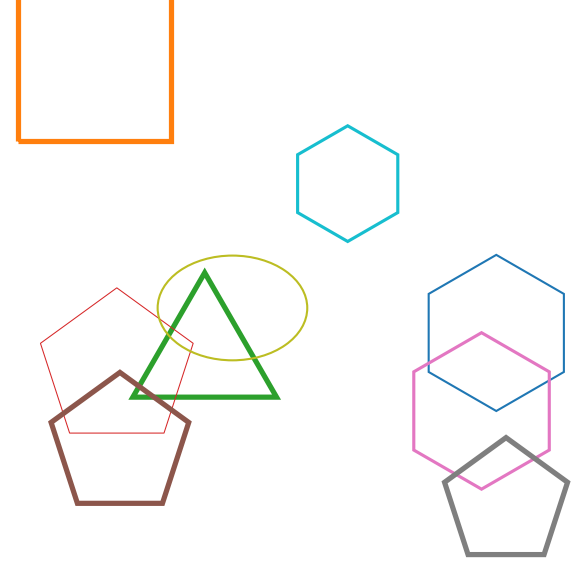[{"shape": "hexagon", "thickness": 1, "radius": 0.68, "center": [0.859, 0.423]}, {"shape": "square", "thickness": 2.5, "radius": 0.66, "center": [0.163, 0.887]}, {"shape": "triangle", "thickness": 2.5, "radius": 0.72, "center": [0.354, 0.383]}, {"shape": "pentagon", "thickness": 0.5, "radius": 0.7, "center": [0.202, 0.362]}, {"shape": "pentagon", "thickness": 2.5, "radius": 0.63, "center": [0.208, 0.229]}, {"shape": "hexagon", "thickness": 1.5, "radius": 0.68, "center": [0.834, 0.288]}, {"shape": "pentagon", "thickness": 2.5, "radius": 0.56, "center": [0.876, 0.129]}, {"shape": "oval", "thickness": 1, "radius": 0.65, "center": [0.403, 0.466]}, {"shape": "hexagon", "thickness": 1.5, "radius": 0.5, "center": [0.602, 0.681]}]